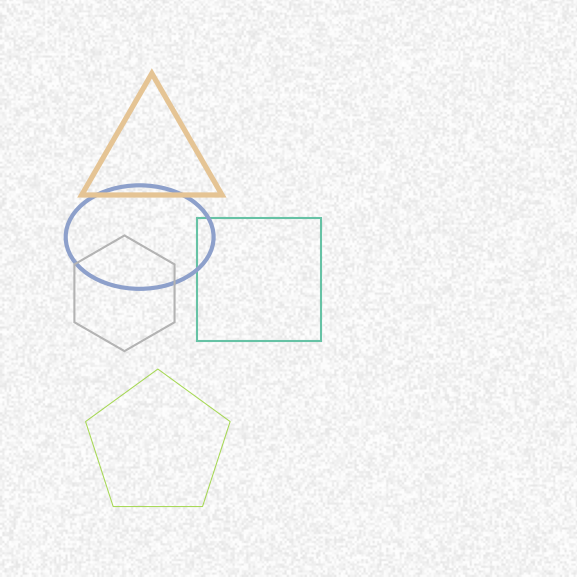[{"shape": "square", "thickness": 1, "radius": 0.54, "center": [0.448, 0.515]}, {"shape": "oval", "thickness": 2, "radius": 0.64, "center": [0.242, 0.589]}, {"shape": "pentagon", "thickness": 0.5, "radius": 0.66, "center": [0.273, 0.228]}, {"shape": "triangle", "thickness": 2.5, "radius": 0.7, "center": [0.263, 0.732]}, {"shape": "hexagon", "thickness": 1, "radius": 0.5, "center": [0.216, 0.491]}]